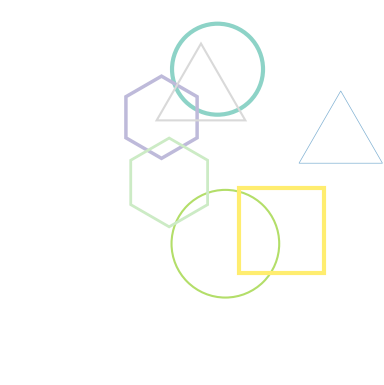[{"shape": "circle", "thickness": 3, "radius": 0.59, "center": [0.565, 0.82]}, {"shape": "hexagon", "thickness": 2.5, "radius": 0.53, "center": [0.42, 0.695]}, {"shape": "triangle", "thickness": 0.5, "radius": 0.63, "center": [0.885, 0.639]}, {"shape": "circle", "thickness": 1.5, "radius": 0.7, "center": [0.585, 0.367]}, {"shape": "triangle", "thickness": 1.5, "radius": 0.66, "center": [0.522, 0.754]}, {"shape": "hexagon", "thickness": 2, "radius": 0.58, "center": [0.439, 0.526]}, {"shape": "square", "thickness": 3, "radius": 0.55, "center": [0.73, 0.401]}]